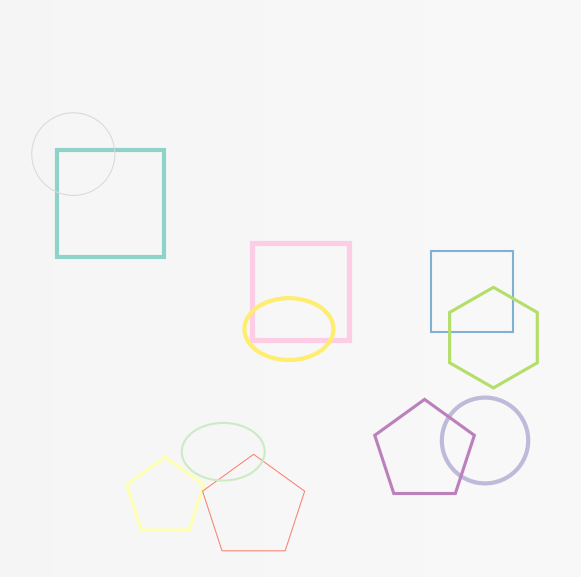[{"shape": "square", "thickness": 2, "radius": 0.46, "center": [0.19, 0.647]}, {"shape": "pentagon", "thickness": 1.5, "radius": 0.35, "center": [0.284, 0.138]}, {"shape": "circle", "thickness": 2, "radius": 0.37, "center": [0.834, 0.236]}, {"shape": "pentagon", "thickness": 0.5, "radius": 0.46, "center": [0.436, 0.12]}, {"shape": "square", "thickness": 1, "radius": 0.35, "center": [0.812, 0.495]}, {"shape": "hexagon", "thickness": 1.5, "radius": 0.44, "center": [0.849, 0.415]}, {"shape": "square", "thickness": 2.5, "radius": 0.42, "center": [0.517, 0.494]}, {"shape": "circle", "thickness": 0.5, "radius": 0.36, "center": [0.126, 0.732]}, {"shape": "pentagon", "thickness": 1.5, "radius": 0.45, "center": [0.73, 0.217]}, {"shape": "oval", "thickness": 1, "radius": 0.36, "center": [0.384, 0.217]}, {"shape": "oval", "thickness": 2, "radius": 0.38, "center": [0.497, 0.429]}]